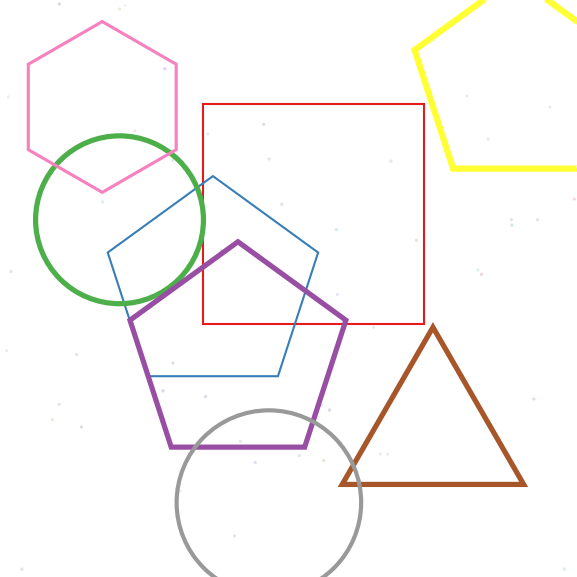[{"shape": "square", "thickness": 1, "radius": 0.95, "center": [0.543, 0.629]}, {"shape": "pentagon", "thickness": 1, "radius": 0.96, "center": [0.369, 0.503]}, {"shape": "circle", "thickness": 2.5, "radius": 0.73, "center": [0.207, 0.619]}, {"shape": "pentagon", "thickness": 2.5, "radius": 0.98, "center": [0.412, 0.384]}, {"shape": "pentagon", "thickness": 3, "radius": 0.92, "center": [0.893, 0.856]}, {"shape": "triangle", "thickness": 2.5, "radius": 0.91, "center": [0.75, 0.251]}, {"shape": "hexagon", "thickness": 1.5, "radius": 0.74, "center": [0.177, 0.814]}, {"shape": "circle", "thickness": 2, "radius": 0.8, "center": [0.466, 0.129]}]